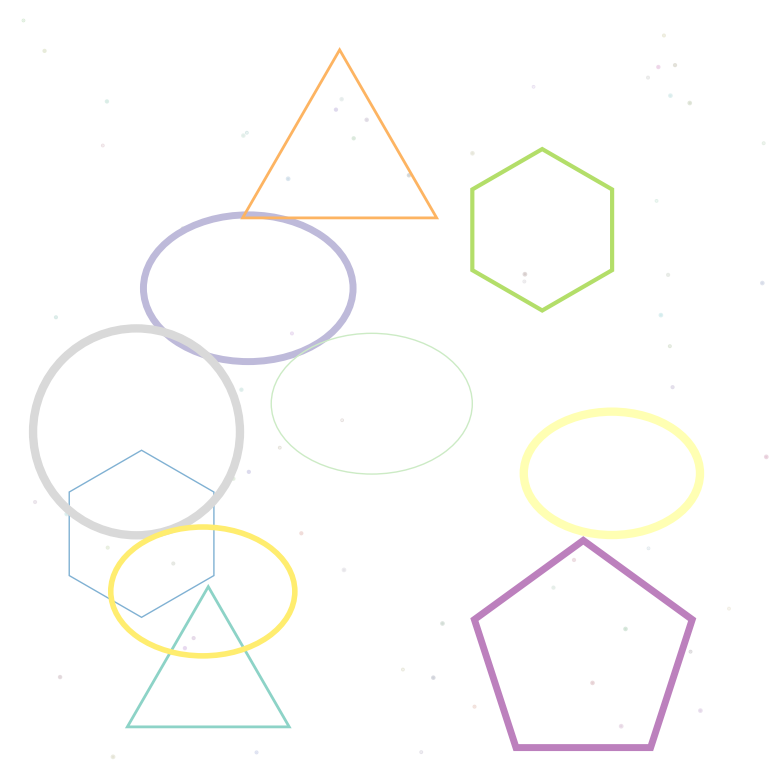[{"shape": "triangle", "thickness": 1, "radius": 0.61, "center": [0.27, 0.117]}, {"shape": "oval", "thickness": 3, "radius": 0.57, "center": [0.795, 0.385]}, {"shape": "oval", "thickness": 2.5, "radius": 0.68, "center": [0.322, 0.626]}, {"shape": "hexagon", "thickness": 0.5, "radius": 0.54, "center": [0.184, 0.307]}, {"shape": "triangle", "thickness": 1, "radius": 0.73, "center": [0.441, 0.79]}, {"shape": "hexagon", "thickness": 1.5, "radius": 0.52, "center": [0.704, 0.702]}, {"shape": "circle", "thickness": 3, "radius": 0.67, "center": [0.177, 0.439]}, {"shape": "pentagon", "thickness": 2.5, "radius": 0.74, "center": [0.758, 0.149]}, {"shape": "oval", "thickness": 0.5, "radius": 0.65, "center": [0.483, 0.476]}, {"shape": "oval", "thickness": 2, "radius": 0.6, "center": [0.263, 0.232]}]